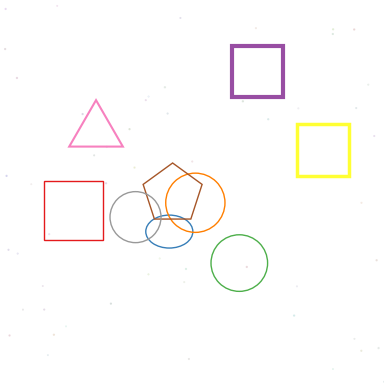[{"shape": "square", "thickness": 1, "radius": 0.39, "center": [0.192, 0.453]}, {"shape": "oval", "thickness": 1, "radius": 0.31, "center": [0.44, 0.399]}, {"shape": "circle", "thickness": 1, "radius": 0.37, "center": [0.622, 0.317]}, {"shape": "square", "thickness": 3, "radius": 0.33, "center": [0.669, 0.814]}, {"shape": "circle", "thickness": 1, "radius": 0.38, "center": [0.507, 0.473]}, {"shape": "square", "thickness": 2.5, "radius": 0.34, "center": [0.839, 0.61]}, {"shape": "pentagon", "thickness": 1, "radius": 0.4, "center": [0.448, 0.496]}, {"shape": "triangle", "thickness": 1.5, "radius": 0.4, "center": [0.249, 0.659]}, {"shape": "circle", "thickness": 1, "radius": 0.33, "center": [0.352, 0.436]}]